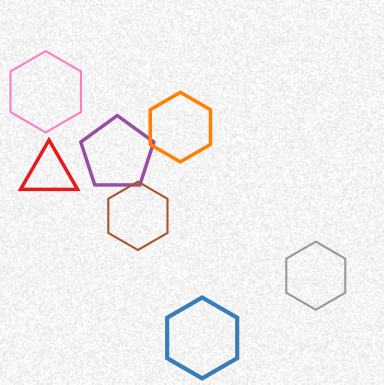[{"shape": "triangle", "thickness": 2.5, "radius": 0.43, "center": [0.127, 0.551]}, {"shape": "hexagon", "thickness": 3, "radius": 0.53, "center": [0.525, 0.122]}, {"shape": "pentagon", "thickness": 2.5, "radius": 0.5, "center": [0.305, 0.6]}, {"shape": "hexagon", "thickness": 2.5, "radius": 0.45, "center": [0.468, 0.67]}, {"shape": "hexagon", "thickness": 1.5, "radius": 0.44, "center": [0.358, 0.439]}, {"shape": "hexagon", "thickness": 1.5, "radius": 0.53, "center": [0.119, 0.762]}, {"shape": "hexagon", "thickness": 1.5, "radius": 0.44, "center": [0.82, 0.284]}]